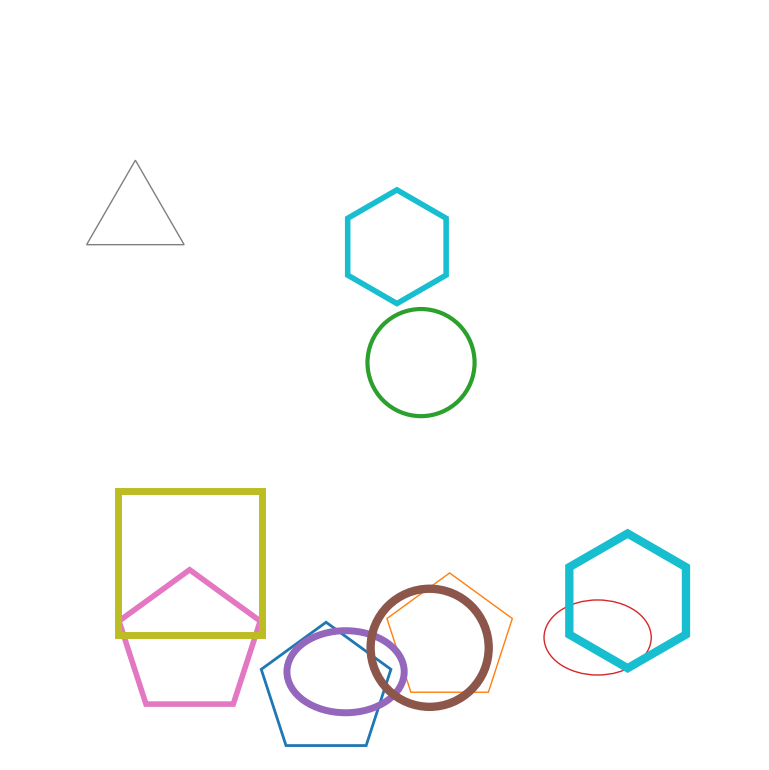[{"shape": "pentagon", "thickness": 1, "radius": 0.44, "center": [0.423, 0.103]}, {"shape": "pentagon", "thickness": 0.5, "radius": 0.43, "center": [0.584, 0.17]}, {"shape": "circle", "thickness": 1.5, "radius": 0.35, "center": [0.547, 0.529]}, {"shape": "oval", "thickness": 0.5, "radius": 0.35, "center": [0.776, 0.172]}, {"shape": "oval", "thickness": 2.5, "radius": 0.38, "center": [0.449, 0.128]}, {"shape": "circle", "thickness": 3, "radius": 0.38, "center": [0.558, 0.159]}, {"shape": "pentagon", "thickness": 2, "radius": 0.48, "center": [0.246, 0.164]}, {"shape": "triangle", "thickness": 0.5, "radius": 0.37, "center": [0.176, 0.719]}, {"shape": "square", "thickness": 2.5, "radius": 0.47, "center": [0.246, 0.269]}, {"shape": "hexagon", "thickness": 3, "radius": 0.44, "center": [0.815, 0.22]}, {"shape": "hexagon", "thickness": 2, "radius": 0.37, "center": [0.515, 0.68]}]